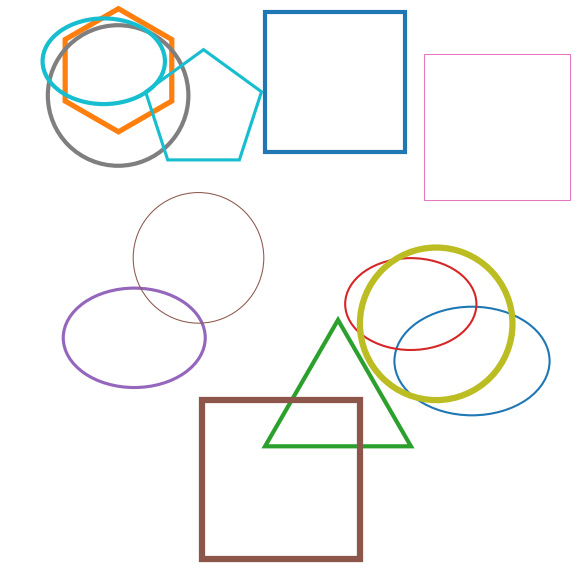[{"shape": "square", "thickness": 2, "radius": 0.61, "center": [0.579, 0.858]}, {"shape": "oval", "thickness": 1, "radius": 0.67, "center": [0.817, 0.374]}, {"shape": "hexagon", "thickness": 2.5, "radius": 0.53, "center": [0.205, 0.877]}, {"shape": "triangle", "thickness": 2, "radius": 0.73, "center": [0.585, 0.299]}, {"shape": "oval", "thickness": 1, "radius": 0.57, "center": [0.711, 0.473]}, {"shape": "oval", "thickness": 1.5, "radius": 0.61, "center": [0.232, 0.414]}, {"shape": "square", "thickness": 3, "radius": 0.69, "center": [0.486, 0.169]}, {"shape": "circle", "thickness": 0.5, "radius": 0.57, "center": [0.344, 0.553]}, {"shape": "square", "thickness": 0.5, "radius": 0.63, "center": [0.861, 0.779]}, {"shape": "circle", "thickness": 2, "radius": 0.61, "center": [0.205, 0.834]}, {"shape": "circle", "thickness": 3, "radius": 0.66, "center": [0.755, 0.438]}, {"shape": "oval", "thickness": 2, "radius": 0.53, "center": [0.18, 0.893]}, {"shape": "pentagon", "thickness": 1.5, "radius": 0.53, "center": [0.352, 0.808]}]